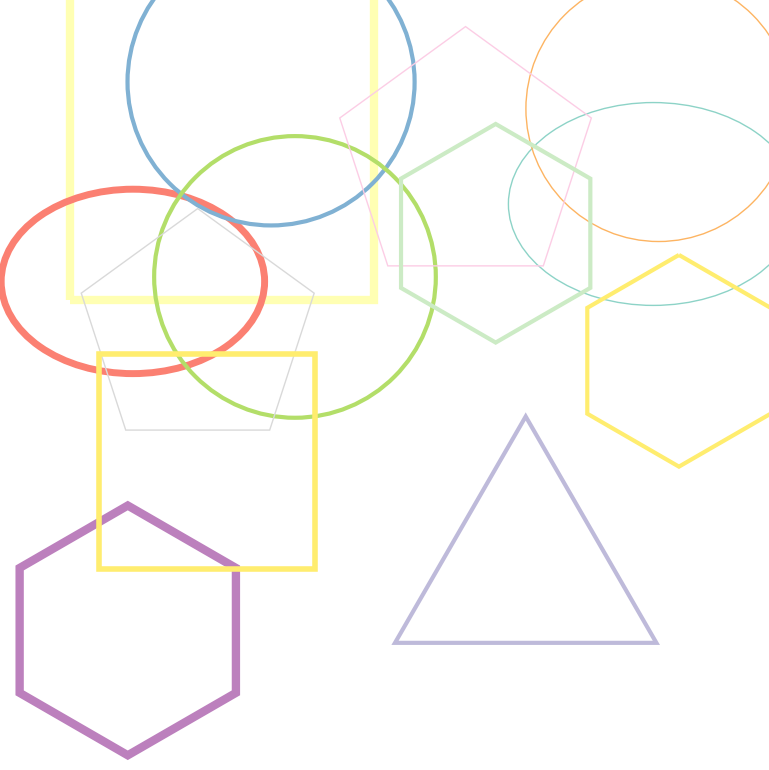[{"shape": "oval", "thickness": 0.5, "radius": 0.94, "center": [0.848, 0.735]}, {"shape": "square", "thickness": 3, "radius": 0.99, "center": [0.289, 0.808]}, {"shape": "triangle", "thickness": 1.5, "radius": 0.98, "center": [0.683, 0.263]}, {"shape": "oval", "thickness": 2.5, "radius": 0.86, "center": [0.173, 0.635]}, {"shape": "circle", "thickness": 1.5, "radius": 0.93, "center": [0.352, 0.894]}, {"shape": "circle", "thickness": 0.5, "radius": 0.86, "center": [0.855, 0.859]}, {"shape": "circle", "thickness": 1.5, "radius": 0.91, "center": [0.383, 0.64]}, {"shape": "pentagon", "thickness": 0.5, "radius": 0.86, "center": [0.605, 0.794]}, {"shape": "pentagon", "thickness": 0.5, "radius": 0.8, "center": [0.257, 0.57]}, {"shape": "hexagon", "thickness": 3, "radius": 0.81, "center": [0.166, 0.181]}, {"shape": "hexagon", "thickness": 1.5, "radius": 0.71, "center": [0.644, 0.697]}, {"shape": "hexagon", "thickness": 1.5, "radius": 0.69, "center": [0.882, 0.531]}, {"shape": "square", "thickness": 2, "radius": 0.7, "center": [0.269, 0.401]}]